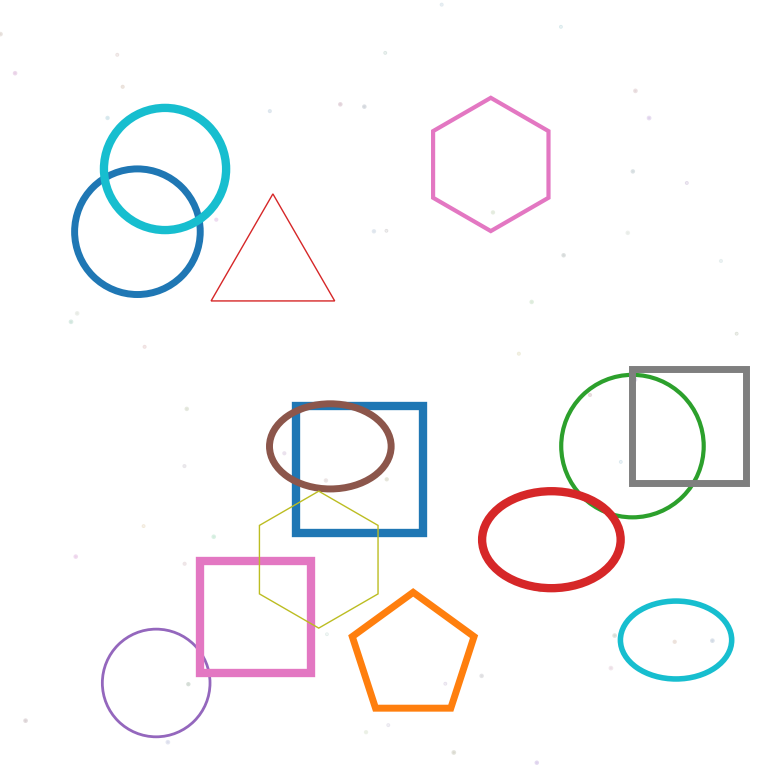[{"shape": "square", "thickness": 3, "radius": 0.41, "center": [0.467, 0.39]}, {"shape": "circle", "thickness": 2.5, "radius": 0.41, "center": [0.178, 0.699]}, {"shape": "pentagon", "thickness": 2.5, "radius": 0.42, "center": [0.537, 0.148]}, {"shape": "circle", "thickness": 1.5, "radius": 0.46, "center": [0.821, 0.421]}, {"shape": "oval", "thickness": 3, "radius": 0.45, "center": [0.716, 0.299]}, {"shape": "triangle", "thickness": 0.5, "radius": 0.46, "center": [0.354, 0.656]}, {"shape": "circle", "thickness": 1, "radius": 0.35, "center": [0.203, 0.113]}, {"shape": "oval", "thickness": 2.5, "radius": 0.39, "center": [0.429, 0.42]}, {"shape": "hexagon", "thickness": 1.5, "radius": 0.43, "center": [0.637, 0.786]}, {"shape": "square", "thickness": 3, "radius": 0.36, "center": [0.332, 0.198]}, {"shape": "square", "thickness": 2.5, "radius": 0.37, "center": [0.895, 0.447]}, {"shape": "hexagon", "thickness": 0.5, "radius": 0.44, "center": [0.414, 0.273]}, {"shape": "oval", "thickness": 2, "radius": 0.36, "center": [0.878, 0.169]}, {"shape": "circle", "thickness": 3, "radius": 0.4, "center": [0.214, 0.781]}]